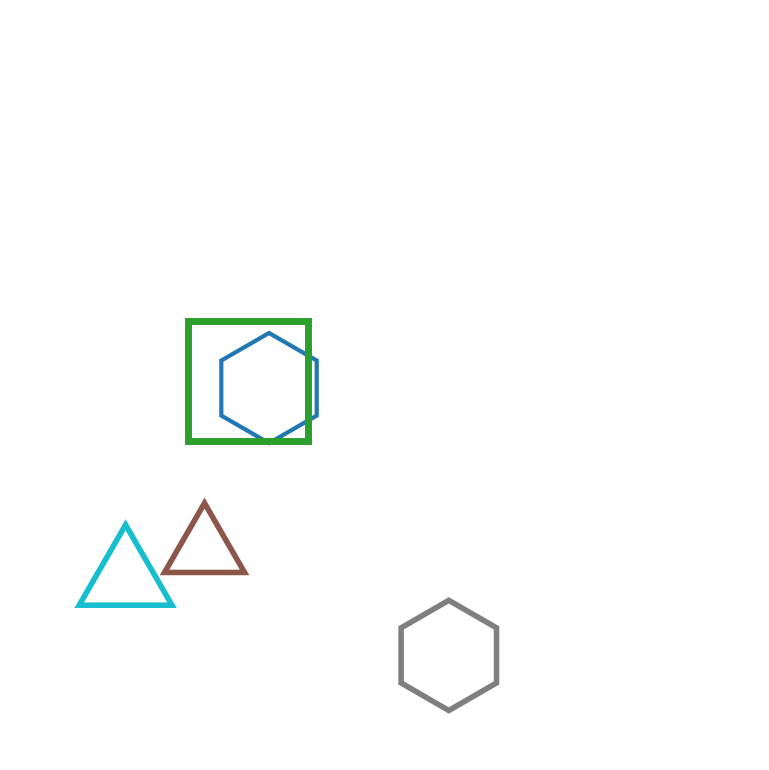[{"shape": "hexagon", "thickness": 1.5, "radius": 0.36, "center": [0.349, 0.496]}, {"shape": "square", "thickness": 2.5, "radius": 0.39, "center": [0.322, 0.505]}, {"shape": "triangle", "thickness": 2, "radius": 0.3, "center": [0.266, 0.287]}, {"shape": "hexagon", "thickness": 2, "radius": 0.36, "center": [0.583, 0.149]}, {"shape": "triangle", "thickness": 2, "radius": 0.35, "center": [0.163, 0.249]}]